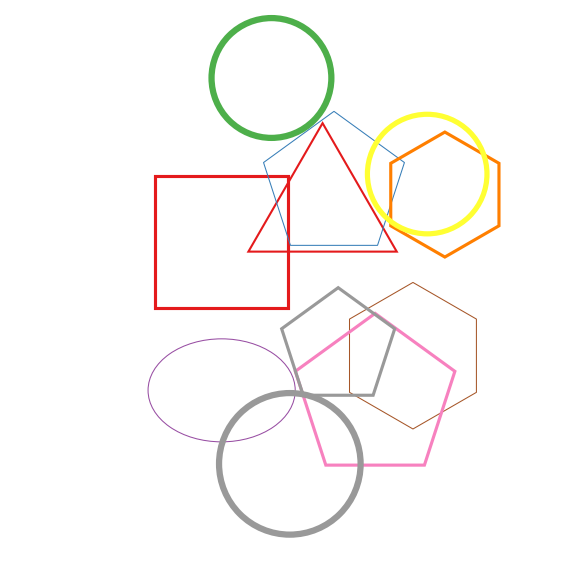[{"shape": "triangle", "thickness": 1, "radius": 0.74, "center": [0.559, 0.638]}, {"shape": "square", "thickness": 1.5, "radius": 0.57, "center": [0.383, 0.58]}, {"shape": "pentagon", "thickness": 0.5, "radius": 0.64, "center": [0.578, 0.678]}, {"shape": "circle", "thickness": 3, "radius": 0.52, "center": [0.47, 0.864]}, {"shape": "oval", "thickness": 0.5, "radius": 0.64, "center": [0.384, 0.323]}, {"shape": "hexagon", "thickness": 1.5, "radius": 0.54, "center": [0.77, 0.662]}, {"shape": "circle", "thickness": 2.5, "radius": 0.52, "center": [0.74, 0.698]}, {"shape": "hexagon", "thickness": 0.5, "radius": 0.63, "center": [0.715, 0.383]}, {"shape": "pentagon", "thickness": 1.5, "radius": 0.73, "center": [0.65, 0.311]}, {"shape": "pentagon", "thickness": 1.5, "radius": 0.51, "center": [0.586, 0.398]}, {"shape": "circle", "thickness": 3, "radius": 0.61, "center": [0.502, 0.196]}]